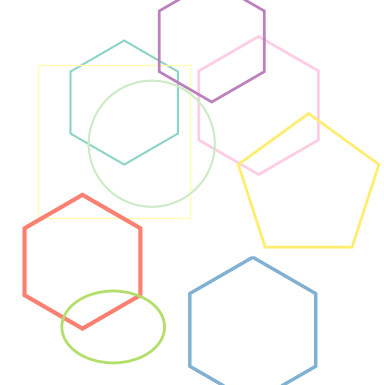[{"shape": "hexagon", "thickness": 1.5, "radius": 0.81, "center": [0.323, 0.734]}, {"shape": "square", "thickness": 1, "radius": 0.99, "center": [0.297, 0.632]}, {"shape": "hexagon", "thickness": 3, "radius": 0.87, "center": [0.214, 0.32]}, {"shape": "hexagon", "thickness": 2.5, "radius": 0.94, "center": [0.657, 0.143]}, {"shape": "oval", "thickness": 2, "radius": 0.67, "center": [0.294, 0.151]}, {"shape": "hexagon", "thickness": 2, "radius": 0.9, "center": [0.672, 0.726]}, {"shape": "hexagon", "thickness": 2, "radius": 0.79, "center": [0.55, 0.893]}, {"shape": "circle", "thickness": 1.5, "radius": 0.82, "center": [0.394, 0.627]}, {"shape": "pentagon", "thickness": 2, "radius": 0.96, "center": [0.802, 0.513]}]